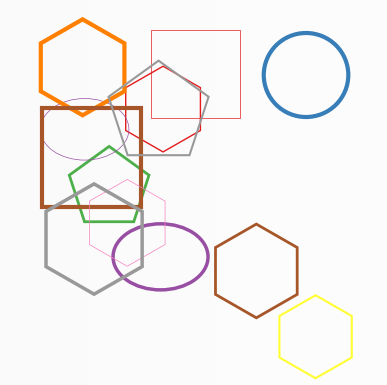[{"shape": "hexagon", "thickness": 1, "radius": 0.56, "center": [0.421, 0.717]}, {"shape": "square", "thickness": 0.5, "radius": 0.57, "center": [0.505, 0.808]}, {"shape": "circle", "thickness": 3, "radius": 0.55, "center": [0.79, 0.805]}, {"shape": "pentagon", "thickness": 2, "radius": 0.54, "center": [0.282, 0.512]}, {"shape": "oval", "thickness": 0.5, "radius": 0.57, "center": [0.218, 0.664]}, {"shape": "oval", "thickness": 2.5, "radius": 0.61, "center": [0.414, 0.333]}, {"shape": "hexagon", "thickness": 3, "radius": 0.62, "center": [0.213, 0.825]}, {"shape": "hexagon", "thickness": 1.5, "radius": 0.54, "center": [0.814, 0.125]}, {"shape": "hexagon", "thickness": 2, "radius": 0.61, "center": [0.662, 0.296]}, {"shape": "square", "thickness": 3, "radius": 0.64, "center": [0.236, 0.592]}, {"shape": "hexagon", "thickness": 0.5, "radius": 0.56, "center": [0.328, 0.421]}, {"shape": "pentagon", "thickness": 1.5, "radius": 0.68, "center": [0.409, 0.707]}, {"shape": "hexagon", "thickness": 2.5, "radius": 0.72, "center": [0.243, 0.379]}]